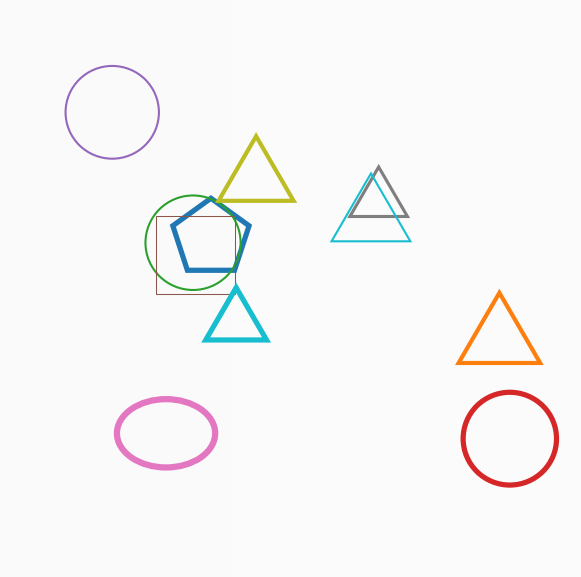[{"shape": "pentagon", "thickness": 2.5, "radius": 0.34, "center": [0.363, 0.587]}, {"shape": "triangle", "thickness": 2, "radius": 0.41, "center": [0.859, 0.411]}, {"shape": "circle", "thickness": 1, "radius": 0.41, "center": [0.332, 0.579]}, {"shape": "circle", "thickness": 2.5, "radius": 0.4, "center": [0.877, 0.24]}, {"shape": "circle", "thickness": 1, "radius": 0.4, "center": [0.193, 0.805]}, {"shape": "square", "thickness": 0.5, "radius": 0.34, "center": [0.336, 0.557]}, {"shape": "oval", "thickness": 3, "radius": 0.42, "center": [0.286, 0.249]}, {"shape": "triangle", "thickness": 1.5, "radius": 0.29, "center": [0.651, 0.653]}, {"shape": "triangle", "thickness": 2, "radius": 0.37, "center": [0.441, 0.689]}, {"shape": "triangle", "thickness": 2.5, "radius": 0.3, "center": [0.406, 0.441]}, {"shape": "triangle", "thickness": 1, "radius": 0.39, "center": [0.638, 0.62]}]